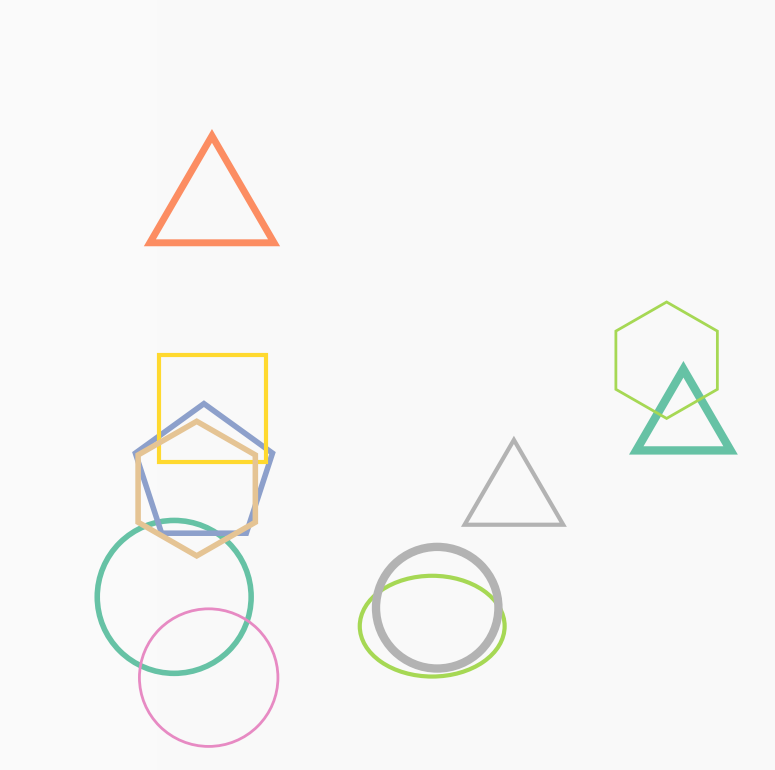[{"shape": "triangle", "thickness": 3, "radius": 0.35, "center": [0.882, 0.45]}, {"shape": "circle", "thickness": 2, "radius": 0.5, "center": [0.225, 0.225]}, {"shape": "triangle", "thickness": 2.5, "radius": 0.46, "center": [0.274, 0.731]}, {"shape": "pentagon", "thickness": 2, "radius": 0.47, "center": [0.263, 0.383]}, {"shape": "circle", "thickness": 1, "radius": 0.45, "center": [0.269, 0.12]}, {"shape": "oval", "thickness": 1.5, "radius": 0.47, "center": [0.558, 0.187]}, {"shape": "hexagon", "thickness": 1, "radius": 0.38, "center": [0.86, 0.532]}, {"shape": "square", "thickness": 1.5, "radius": 0.35, "center": [0.274, 0.469]}, {"shape": "hexagon", "thickness": 2, "radius": 0.44, "center": [0.254, 0.365]}, {"shape": "triangle", "thickness": 1.5, "radius": 0.37, "center": [0.663, 0.355]}, {"shape": "circle", "thickness": 3, "radius": 0.39, "center": [0.564, 0.211]}]